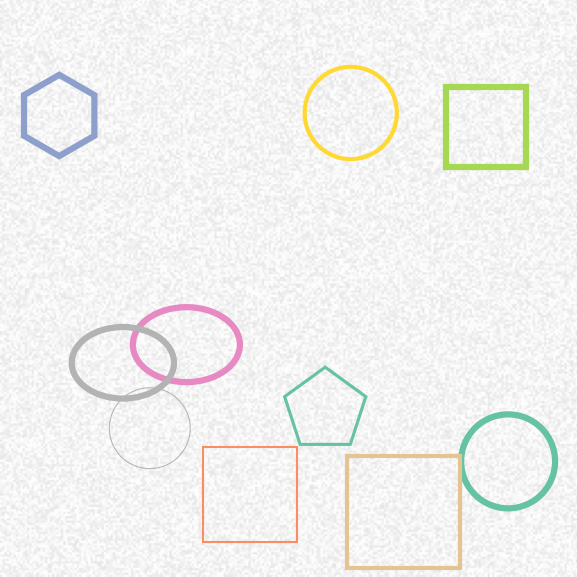[{"shape": "circle", "thickness": 3, "radius": 0.41, "center": [0.88, 0.2]}, {"shape": "pentagon", "thickness": 1.5, "radius": 0.37, "center": [0.563, 0.289]}, {"shape": "square", "thickness": 1, "radius": 0.41, "center": [0.433, 0.143]}, {"shape": "hexagon", "thickness": 3, "radius": 0.35, "center": [0.103, 0.799]}, {"shape": "oval", "thickness": 3, "radius": 0.46, "center": [0.323, 0.402]}, {"shape": "square", "thickness": 3, "radius": 0.35, "center": [0.842, 0.779]}, {"shape": "circle", "thickness": 2, "radius": 0.4, "center": [0.607, 0.804]}, {"shape": "square", "thickness": 2, "radius": 0.49, "center": [0.699, 0.113]}, {"shape": "circle", "thickness": 0.5, "radius": 0.35, "center": [0.259, 0.258]}, {"shape": "oval", "thickness": 3, "radius": 0.44, "center": [0.213, 0.371]}]